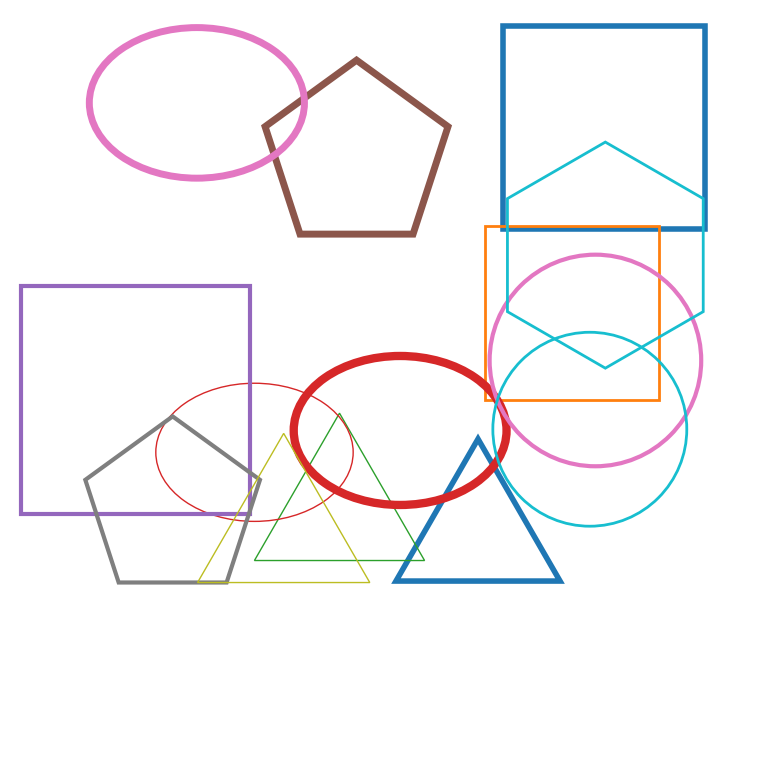[{"shape": "square", "thickness": 2, "radius": 0.66, "center": [0.784, 0.835]}, {"shape": "triangle", "thickness": 2, "radius": 0.61, "center": [0.621, 0.307]}, {"shape": "square", "thickness": 1, "radius": 0.56, "center": [0.743, 0.593]}, {"shape": "triangle", "thickness": 0.5, "radius": 0.64, "center": [0.441, 0.336]}, {"shape": "oval", "thickness": 0.5, "radius": 0.64, "center": [0.331, 0.413]}, {"shape": "oval", "thickness": 3, "radius": 0.69, "center": [0.52, 0.441]}, {"shape": "square", "thickness": 1.5, "radius": 0.74, "center": [0.176, 0.48]}, {"shape": "pentagon", "thickness": 2.5, "radius": 0.62, "center": [0.463, 0.797]}, {"shape": "oval", "thickness": 2.5, "radius": 0.7, "center": [0.256, 0.866]}, {"shape": "circle", "thickness": 1.5, "radius": 0.69, "center": [0.773, 0.532]}, {"shape": "pentagon", "thickness": 1.5, "radius": 0.6, "center": [0.224, 0.34]}, {"shape": "triangle", "thickness": 0.5, "radius": 0.65, "center": [0.368, 0.308]}, {"shape": "hexagon", "thickness": 1, "radius": 0.73, "center": [0.786, 0.669]}, {"shape": "circle", "thickness": 1, "radius": 0.63, "center": [0.766, 0.443]}]